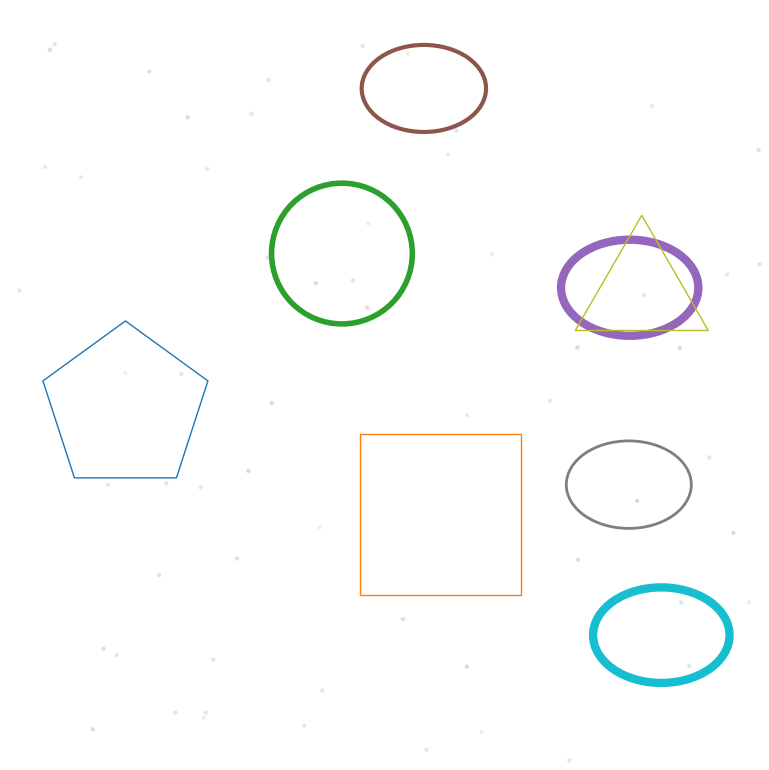[{"shape": "pentagon", "thickness": 0.5, "radius": 0.56, "center": [0.163, 0.471]}, {"shape": "square", "thickness": 0.5, "radius": 0.52, "center": [0.573, 0.332]}, {"shape": "circle", "thickness": 2, "radius": 0.46, "center": [0.444, 0.671]}, {"shape": "oval", "thickness": 3, "radius": 0.45, "center": [0.818, 0.626]}, {"shape": "oval", "thickness": 1.5, "radius": 0.4, "center": [0.55, 0.885]}, {"shape": "oval", "thickness": 1, "radius": 0.41, "center": [0.817, 0.371]}, {"shape": "triangle", "thickness": 0.5, "radius": 0.5, "center": [0.833, 0.621]}, {"shape": "oval", "thickness": 3, "radius": 0.44, "center": [0.859, 0.175]}]